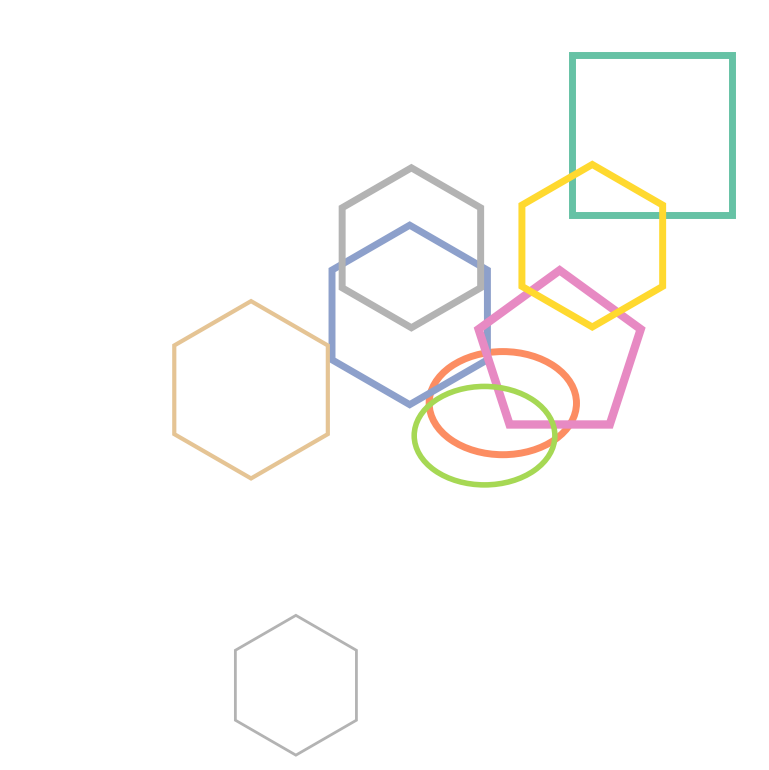[{"shape": "square", "thickness": 2.5, "radius": 0.52, "center": [0.847, 0.825]}, {"shape": "oval", "thickness": 2.5, "radius": 0.48, "center": [0.653, 0.476]}, {"shape": "hexagon", "thickness": 2.5, "radius": 0.58, "center": [0.532, 0.591]}, {"shape": "pentagon", "thickness": 3, "radius": 0.55, "center": [0.727, 0.538]}, {"shape": "oval", "thickness": 2, "radius": 0.46, "center": [0.629, 0.434]}, {"shape": "hexagon", "thickness": 2.5, "radius": 0.53, "center": [0.769, 0.681]}, {"shape": "hexagon", "thickness": 1.5, "radius": 0.58, "center": [0.326, 0.494]}, {"shape": "hexagon", "thickness": 2.5, "radius": 0.52, "center": [0.534, 0.678]}, {"shape": "hexagon", "thickness": 1, "radius": 0.45, "center": [0.384, 0.11]}]